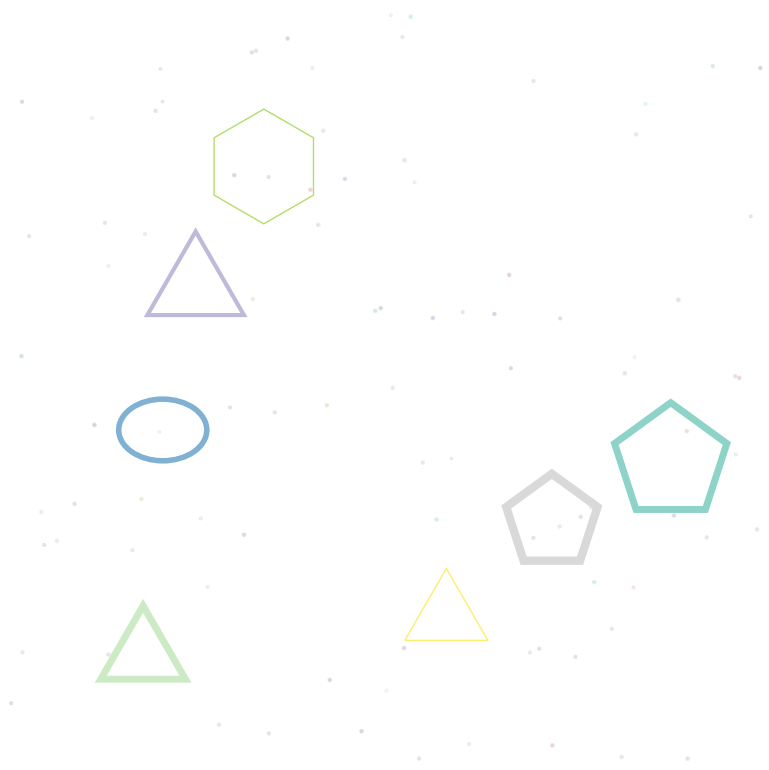[{"shape": "pentagon", "thickness": 2.5, "radius": 0.38, "center": [0.871, 0.4]}, {"shape": "triangle", "thickness": 1.5, "radius": 0.36, "center": [0.254, 0.627]}, {"shape": "oval", "thickness": 2, "radius": 0.29, "center": [0.211, 0.442]}, {"shape": "hexagon", "thickness": 0.5, "radius": 0.37, "center": [0.343, 0.784]}, {"shape": "pentagon", "thickness": 3, "radius": 0.31, "center": [0.717, 0.322]}, {"shape": "triangle", "thickness": 2.5, "radius": 0.32, "center": [0.186, 0.15]}, {"shape": "triangle", "thickness": 0.5, "radius": 0.31, "center": [0.58, 0.199]}]